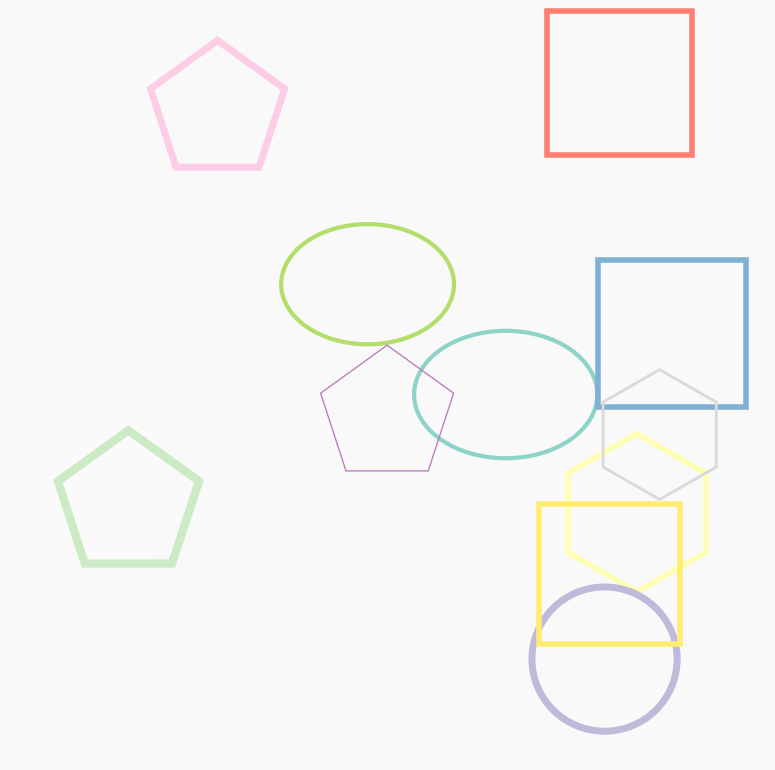[{"shape": "oval", "thickness": 1.5, "radius": 0.59, "center": [0.653, 0.488]}, {"shape": "hexagon", "thickness": 2, "radius": 0.51, "center": [0.822, 0.334]}, {"shape": "circle", "thickness": 2.5, "radius": 0.47, "center": [0.78, 0.144]}, {"shape": "square", "thickness": 2, "radius": 0.47, "center": [0.8, 0.892]}, {"shape": "square", "thickness": 2, "radius": 0.48, "center": [0.867, 0.567]}, {"shape": "oval", "thickness": 1.5, "radius": 0.56, "center": [0.474, 0.631]}, {"shape": "pentagon", "thickness": 2.5, "radius": 0.46, "center": [0.281, 0.857]}, {"shape": "hexagon", "thickness": 1, "radius": 0.42, "center": [0.851, 0.436]}, {"shape": "pentagon", "thickness": 0.5, "radius": 0.45, "center": [0.499, 0.461]}, {"shape": "pentagon", "thickness": 3, "radius": 0.48, "center": [0.166, 0.345]}, {"shape": "square", "thickness": 2, "radius": 0.46, "center": [0.787, 0.254]}]